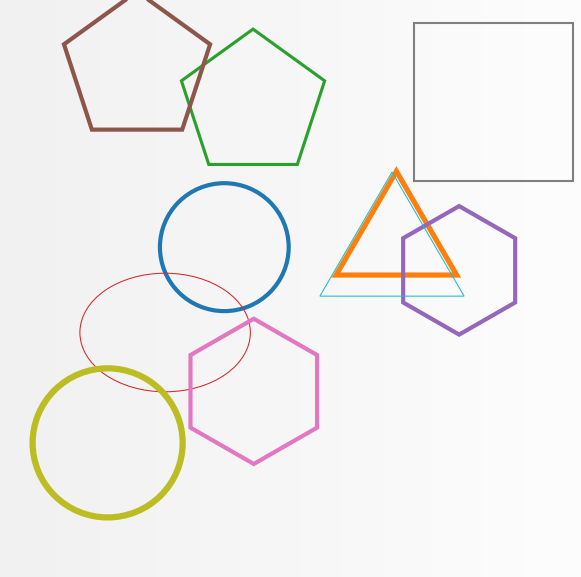[{"shape": "circle", "thickness": 2, "radius": 0.55, "center": [0.386, 0.571]}, {"shape": "triangle", "thickness": 2.5, "radius": 0.6, "center": [0.682, 0.583]}, {"shape": "pentagon", "thickness": 1.5, "radius": 0.65, "center": [0.435, 0.819]}, {"shape": "oval", "thickness": 0.5, "radius": 0.73, "center": [0.284, 0.423]}, {"shape": "hexagon", "thickness": 2, "radius": 0.56, "center": [0.79, 0.531]}, {"shape": "pentagon", "thickness": 2, "radius": 0.66, "center": [0.236, 0.882]}, {"shape": "hexagon", "thickness": 2, "radius": 0.63, "center": [0.437, 0.321]}, {"shape": "square", "thickness": 1, "radius": 0.68, "center": [0.849, 0.822]}, {"shape": "circle", "thickness": 3, "radius": 0.65, "center": [0.185, 0.232]}, {"shape": "triangle", "thickness": 0.5, "radius": 0.72, "center": [0.674, 0.558]}]